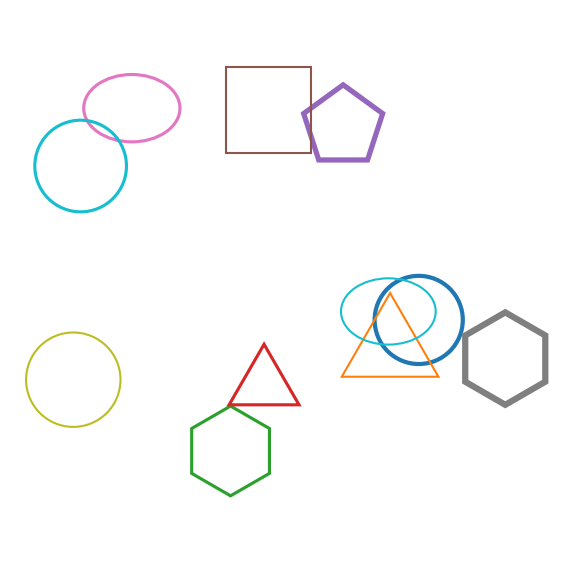[{"shape": "circle", "thickness": 2, "radius": 0.38, "center": [0.725, 0.445]}, {"shape": "triangle", "thickness": 1, "radius": 0.48, "center": [0.675, 0.395]}, {"shape": "hexagon", "thickness": 1.5, "radius": 0.39, "center": [0.399, 0.218]}, {"shape": "triangle", "thickness": 1.5, "radius": 0.35, "center": [0.457, 0.333]}, {"shape": "pentagon", "thickness": 2.5, "radius": 0.36, "center": [0.594, 0.78]}, {"shape": "square", "thickness": 1, "radius": 0.37, "center": [0.465, 0.808]}, {"shape": "oval", "thickness": 1.5, "radius": 0.42, "center": [0.228, 0.812]}, {"shape": "hexagon", "thickness": 3, "radius": 0.4, "center": [0.875, 0.378]}, {"shape": "circle", "thickness": 1, "radius": 0.41, "center": [0.127, 0.342]}, {"shape": "oval", "thickness": 1, "radius": 0.41, "center": [0.672, 0.46]}, {"shape": "circle", "thickness": 1.5, "radius": 0.4, "center": [0.14, 0.712]}]